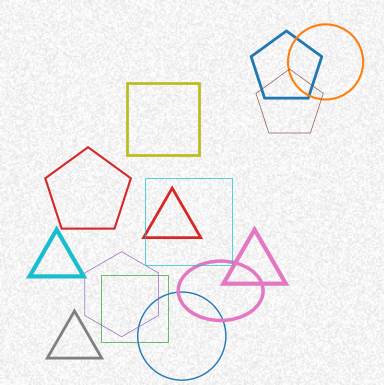[{"shape": "circle", "thickness": 1, "radius": 0.57, "center": [0.472, 0.127]}, {"shape": "pentagon", "thickness": 2, "radius": 0.48, "center": [0.744, 0.823]}, {"shape": "circle", "thickness": 1.5, "radius": 0.49, "center": [0.846, 0.839]}, {"shape": "square", "thickness": 0.5, "radius": 0.43, "center": [0.349, 0.198]}, {"shape": "pentagon", "thickness": 1.5, "radius": 0.58, "center": [0.229, 0.501]}, {"shape": "triangle", "thickness": 2, "radius": 0.43, "center": [0.447, 0.426]}, {"shape": "hexagon", "thickness": 0.5, "radius": 0.55, "center": [0.316, 0.236]}, {"shape": "pentagon", "thickness": 0.5, "radius": 0.46, "center": [0.752, 0.729]}, {"shape": "triangle", "thickness": 3, "radius": 0.47, "center": [0.661, 0.31]}, {"shape": "oval", "thickness": 2.5, "radius": 0.55, "center": [0.573, 0.245]}, {"shape": "triangle", "thickness": 2, "radius": 0.41, "center": [0.193, 0.111]}, {"shape": "square", "thickness": 2, "radius": 0.47, "center": [0.424, 0.692]}, {"shape": "square", "thickness": 0.5, "radius": 0.56, "center": [0.489, 0.425]}, {"shape": "triangle", "thickness": 3, "radius": 0.41, "center": [0.147, 0.323]}]